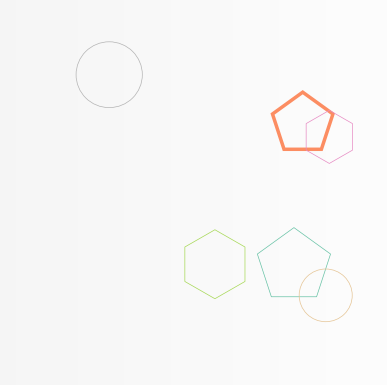[{"shape": "pentagon", "thickness": 0.5, "radius": 0.5, "center": [0.759, 0.31]}, {"shape": "pentagon", "thickness": 2.5, "radius": 0.41, "center": [0.781, 0.679]}, {"shape": "hexagon", "thickness": 0.5, "radius": 0.35, "center": [0.85, 0.644]}, {"shape": "hexagon", "thickness": 0.5, "radius": 0.45, "center": [0.555, 0.314]}, {"shape": "circle", "thickness": 0.5, "radius": 0.34, "center": [0.841, 0.233]}, {"shape": "circle", "thickness": 0.5, "radius": 0.43, "center": [0.282, 0.806]}]